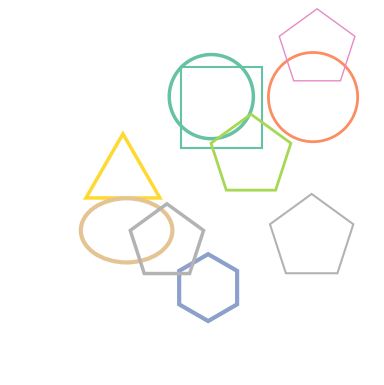[{"shape": "circle", "thickness": 2.5, "radius": 0.55, "center": [0.549, 0.749]}, {"shape": "square", "thickness": 1.5, "radius": 0.53, "center": [0.575, 0.72]}, {"shape": "circle", "thickness": 2, "radius": 0.58, "center": [0.813, 0.748]}, {"shape": "hexagon", "thickness": 3, "radius": 0.43, "center": [0.541, 0.253]}, {"shape": "pentagon", "thickness": 1, "radius": 0.52, "center": [0.824, 0.874]}, {"shape": "pentagon", "thickness": 2, "radius": 0.55, "center": [0.652, 0.594]}, {"shape": "triangle", "thickness": 2.5, "radius": 0.55, "center": [0.319, 0.541]}, {"shape": "oval", "thickness": 3, "radius": 0.59, "center": [0.329, 0.402]}, {"shape": "pentagon", "thickness": 2.5, "radius": 0.5, "center": [0.434, 0.37]}, {"shape": "pentagon", "thickness": 1.5, "radius": 0.57, "center": [0.809, 0.382]}]